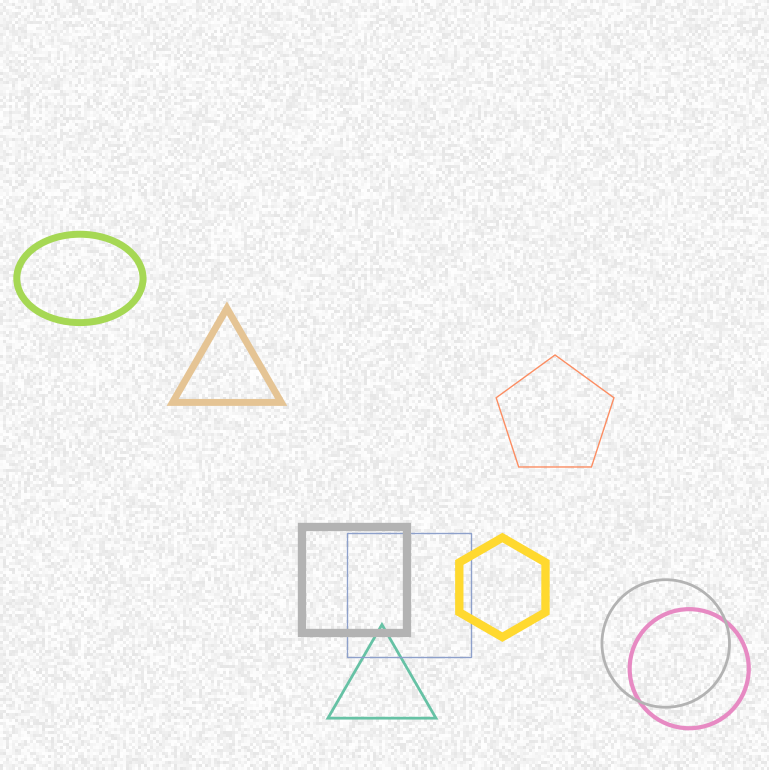[{"shape": "triangle", "thickness": 1, "radius": 0.4, "center": [0.496, 0.108]}, {"shape": "pentagon", "thickness": 0.5, "radius": 0.4, "center": [0.721, 0.459]}, {"shape": "square", "thickness": 0.5, "radius": 0.4, "center": [0.531, 0.227]}, {"shape": "circle", "thickness": 1.5, "radius": 0.39, "center": [0.895, 0.132]}, {"shape": "oval", "thickness": 2.5, "radius": 0.41, "center": [0.104, 0.638]}, {"shape": "hexagon", "thickness": 3, "radius": 0.32, "center": [0.652, 0.237]}, {"shape": "triangle", "thickness": 2.5, "radius": 0.41, "center": [0.295, 0.518]}, {"shape": "square", "thickness": 3, "radius": 0.34, "center": [0.46, 0.247]}, {"shape": "circle", "thickness": 1, "radius": 0.41, "center": [0.865, 0.164]}]